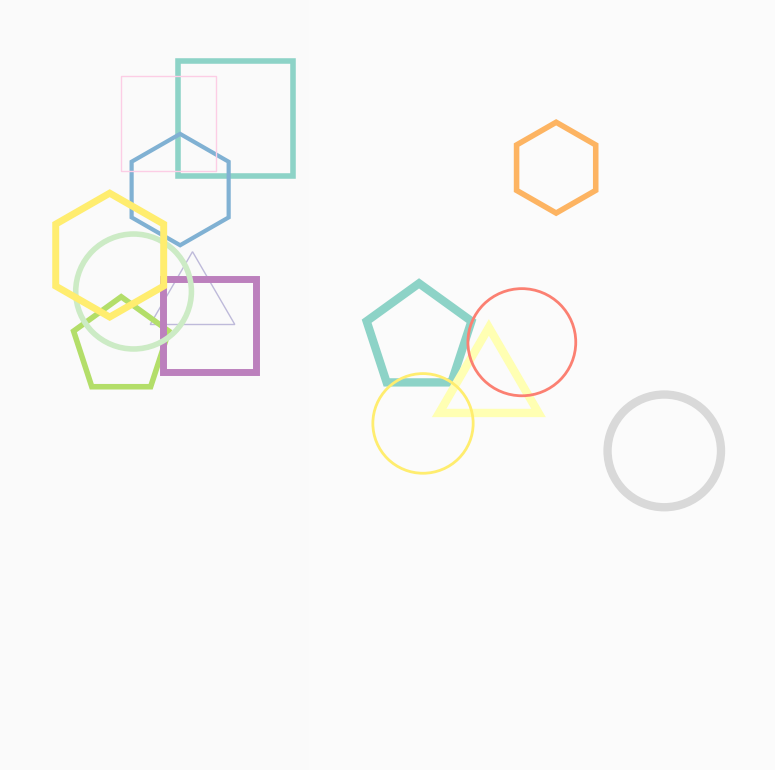[{"shape": "pentagon", "thickness": 3, "radius": 0.36, "center": [0.541, 0.561]}, {"shape": "square", "thickness": 2, "radius": 0.37, "center": [0.304, 0.846]}, {"shape": "triangle", "thickness": 3, "radius": 0.37, "center": [0.631, 0.501]}, {"shape": "triangle", "thickness": 0.5, "radius": 0.32, "center": [0.248, 0.61]}, {"shape": "circle", "thickness": 1, "radius": 0.35, "center": [0.673, 0.556]}, {"shape": "hexagon", "thickness": 1.5, "radius": 0.36, "center": [0.232, 0.754]}, {"shape": "hexagon", "thickness": 2, "radius": 0.29, "center": [0.718, 0.782]}, {"shape": "pentagon", "thickness": 2, "radius": 0.32, "center": [0.156, 0.55]}, {"shape": "square", "thickness": 0.5, "radius": 0.31, "center": [0.218, 0.84]}, {"shape": "circle", "thickness": 3, "radius": 0.37, "center": [0.857, 0.414]}, {"shape": "square", "thickness": 2.5, "radius": 0.3, "center": [0.27, 0.578]}, {"shape": "circle", "thickness": 2, "radius": 0.37, "center": [0.172, 0.621]}, {"shape": "hexagon", "thickness": 2.5, "radius": 0.4, "center": [0.142, 0.669]}, {"shape": "circle", "thickness": 1, "radius": 0.32, "center": [0.546, 0.45]}]